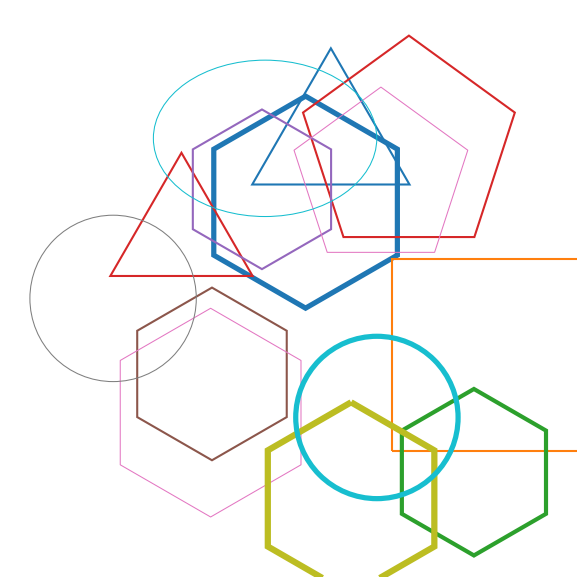[{"shape": "triangle", "thickness": 1, "radius": 0.79, "center": [0.573, 0.758]}, {"shape": "hexagon", "thickness": 2.5, "radius": 0.92, "center": [0.529, 0.649]}, {"shape": "square", "thickness": 1, "radius": 0.83, "center": [0.845, 0.384]}, {"shape": "hexagon", "thickness": 2, "radius": 0.72, "center": [0.821, 0.181]}, {"shape": "pentagon", "thickness": 1, "radius": 0.96, "center": [0.708, 0.745]}, {"shape": "triangle", "thickness": 1, "radius": 0.71, "center": [0.314, 0.592]}, {"shape": "hexagon", "thickness": 1, "radius": 0.69, "center": [0.454, 0.671]}, {"shape": "hexagon", "thickness": 1, "radius": 0.75, "center": [0.367, 0.352]}, {"shape": "pentagon", "thickness": 0.5, "radius": 0.79, "center": [0.66, 0.69]}, {"shape": "hexagon", "thickness": 0.5, "radius": 0.9, "center": [0.365, 0.285]}, {"shape": "circle", "thickness": 0.5, "radius": 0.72, "center": [0.196, 0.482]}, {"shape": "hexagon", "thickness": 3, "radius": 0.83, "center": [0.608, 0.136]}, {"shape": "circle", "thickness": 2.5, "radius": 0.7, "center": [0.653, 0.276]}, {"shape": "oval", "thickness": 0.5, "radius": 0.97, "center": [0.459, 0.76]}]